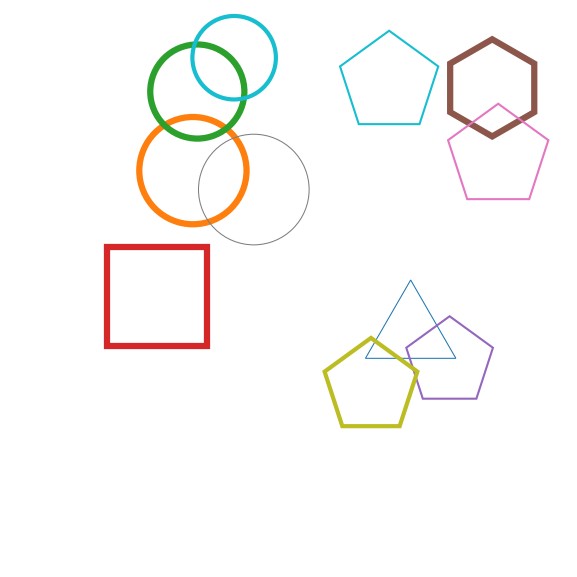[{"shape": "triangle", "thickness": 0.5, "radius": 0.45, "center": [0.711, 0.424]}, {"shape": "circle", "thickness": 3, "radius": 0.46, "center": [0.334, 0.704]}, {"shape": "circle", "thickness": 3, "radius": 0.41, "center": [0.342, 0.841]}, {"shape": "square", "thickness": 3, "radius": 0.43, "center": [0.272, 0.486]}, {"shape": "pentagon", "thickness": 1, "radius": 0.39, "center": [0.779, 0.373]}, {"shape": "hexagon", "thickness": 3, "radius": 0.42, "center": [0.852, 0.847]}, {"shape": "pentagon", "thickness": 1, "radius": 0.46, "center": [0.863, 0.728]}, {"shape": "circle", "thickness": 0.5, "radius": 0.48, "center": [0.439, 0.671]}, {"shape": "pentagon", "thickness": 2, "radius": 0.42, "center": [0.642, 0.33]}, {"shape": "pentagon", "thickness": 1, "radius": 0.45, "center": [0.674, 0.857]}, {"shape": "circle", "thickness": 2, "radius": 0.36, "center": [0.405, 0.899]}]